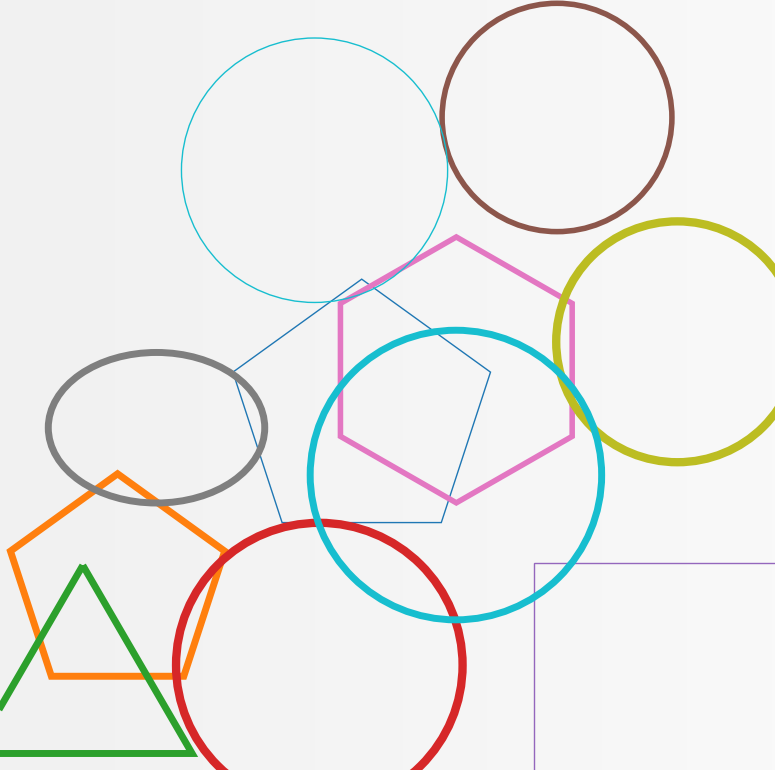[{"shape": "pentagon", "thickness": 0.5, "radius": 0.87, "center": [0.467, 0.463]}, {"shape": "pentagon", "thickness": 2.5, "radius": 0.73, "center": [0.152, 0.239]}, {"shape": "triangle", "thickness": 2.5, "radius": 0.81, "center": [0.107, 0.103]}, {"shape": "circle", "thickness": 3, "radius": 0.92, "center": [0.412, 0.136]}, {"shape": "square", "thickness": 0.5, "radius": 0.79, "center": [0.848, 0.11]}, {"shape": "circle", "thickness": 2, "radius": 0.74, "center": [0.719, 0.847]}, {"shape": "hexagon", "thickness": 2, "radius": 0.86, "center": [0.589, 0.52]}, {"shape": "oval", "thickness": 2.5, "radius": 0.7, "center": [0.202, 0.445]}, {"shape": "circle", "thickness": 3, "radius": 0.78, "center": [0.874, 0.556]}, {"shape": "circle", "thickness": 2.5, "radius": 0.94, "center": [0.588, 0.383]}, {"shape": "circle", "thickness": 0.5, "radius": 0.86, "center": [0.406, 0.779]}]